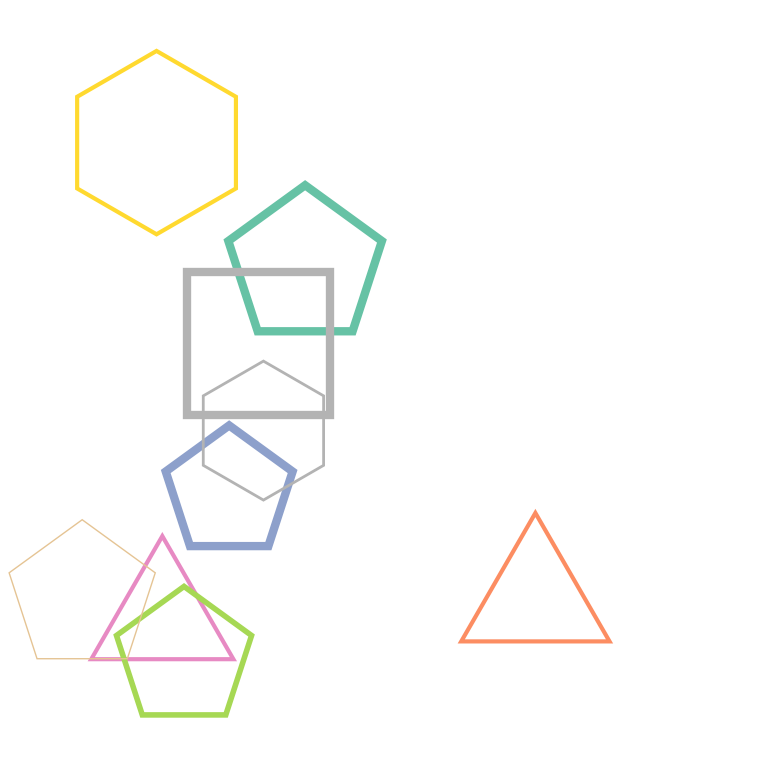[{"shape": "pentagon", "thickness": 3, "radius": 0.52, "center": [0.396, 0.655]}, {"shape": "triangle", "thickness": 1.5, "radius": 0.56, "center": [0.695, 0.223]}, {"shape": "pentagon", "thickness": 3, "radius": 0.43, "center": [0.298, 0.361]}, {"shape": "triangle", "thickness": 1.5, "radius": 0.53, "center": [0.211, 0.197]}, {"shape": "pentagon", "thickness": 2, "radius": 0.46, "center": [0.239, 0.146]}, {"shape": "hexagon", "thickness": 1.5, "radius": 0.6, "center": [0.203, 0.815]}, {"shape": "pentagon", "thickness": 0.5, "radius": 0.5, "center": [0.107, 0.225]}, {"shape": "hexagon", "thickness": 1, "radius": 0.45, "center": [0.342, 0.441]}, {"shape": "square", "thickness": 3, "radius": 0.46, "center": [0.336, 0.554]}]